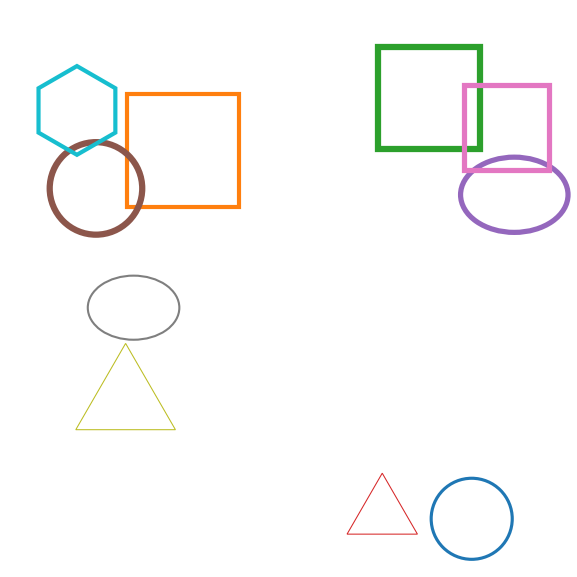[{"shape": "circle", "thickness": 1.5, "radius": 0.35, "center": [0.817, 0.101]}, {"shape": "square", "thickness": 2, "radius": 0.49, "center": [0.317, 0.739]}, {"shape": "square", "thickness": 3, "radius": 0.44, "center": [0.743, 0.83]}, {"shape": "triangle", "thickness": 0.5, "radius": 0.35, "center": [0.662, 0.109]}, {"shape": "oval", "thickness": 2.5, "radius": 0.47, "center": [0.891, 0.662]}, {"shape": "circle", "thickness": 3, "radius": 0.4, "center": [0.166, 0.673]}, {"shape": "square", "thickness": 2.5, "radius": 0.37, "center": [0.877, 0.778]}, {"shape": "oval", "thickness": 1, "radius": 0.4, "center": [0.231, 0.466]}, {"shape": "triangle", "thickness": 0.5, "radius": 0.5, "center": [0.218, 0.305]}, {"shape": "hexagon", "thickness": 2, "radius": 0.38, "center": [0.133, 0.808]}]